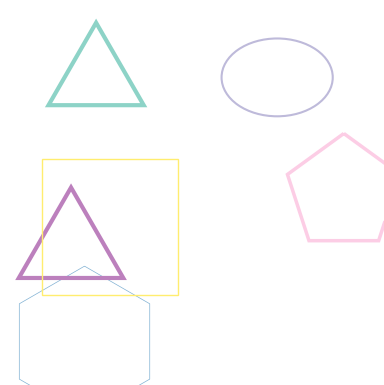[{"shape": "triangle", "thickness": 3, "radius": 0.71, "center": [0.25, 0.798]}, {"shape": "oval", "thickness": 1.5, "radius": 0.72, "center": [0.72, 0.799]}, {"shape": "hexagon", "thickness": 0.5, "radius": 0.98, "center": [0.22, 0.113]}, {"shape": "pentagon", "thickness": 2.5, "radius": 0.77, "center": [0.893, 0.499]}, {"shape": "triangle", "thickness": 3, "radius": 0.78, "center": [0.185, 0.356]}, {"shape": "square", "thickness": 1, "radius": 0.88, "center": [0.287, 0.409]}]